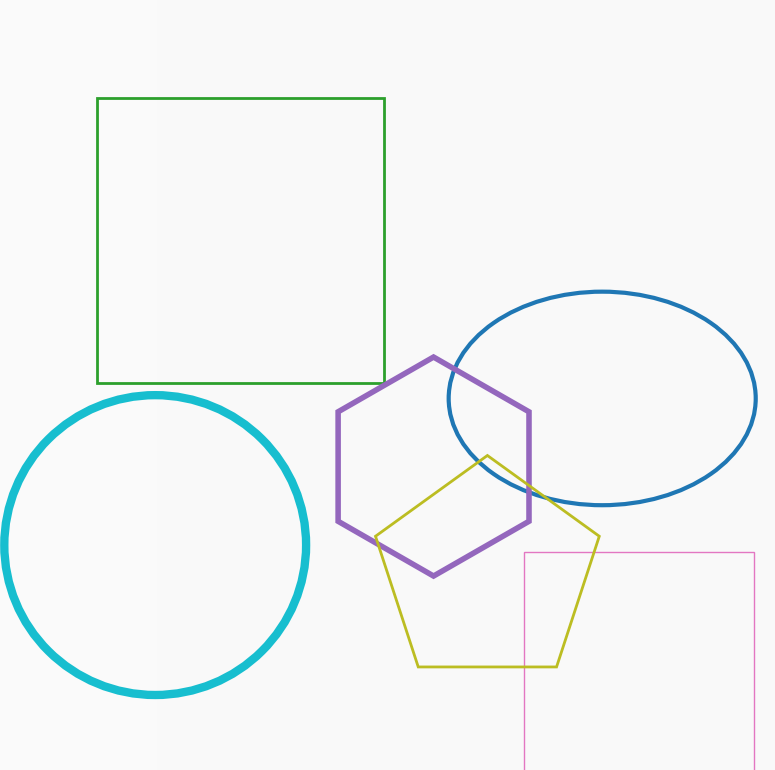[{"shape": "oval", "thickness": 1.5, "radius": 0.99, "center": [0.777, 0.483]}, {"shape": "square", "thickness": 1, "radius": 0.93, "center": [0.31, 0.688]}, {"shape": "hexagon", "thickness": 2, "radius": 0.71, "center": [0.559, 0.394]}, {"shape": "square", "thickness": 0.5, "radius": 0.74, "center": [0.824, 0.135]}, {"shape": "pentagon", "thickness": 1, "radius": 0.76, "center": [0.629, 0.257]}, {"shape": "circle", "thickness": 3, "radius": 0.97, "center": [0.2, 0.292]}]